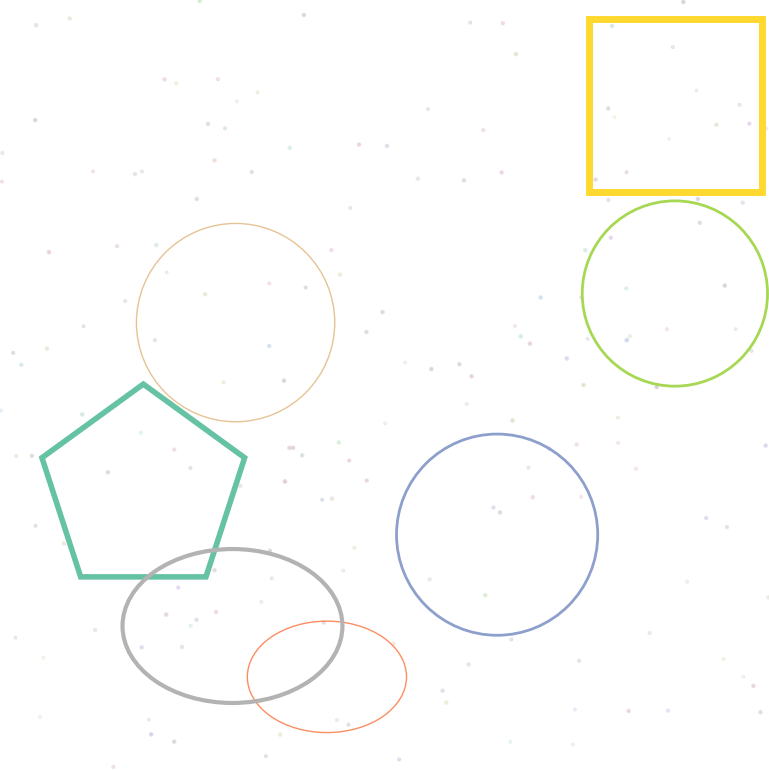[{"shape": "pentagon", "thickness": 2, "radius": 0.69, "center": [0.186, 0.363]}, {"shape": "oval", "thickness": 0.5, "radius": 0.52, "center": [0.425, 0.121]}, {"shape": "circle", "thickness": 1, "radius": 0.65, "center": [0.646, 0.306]}, {"shape": "circle", "thickness": 1, "radius": 0.6, "center": [0.876, 0.619]}, {"shape": "square", "thickness": 2.5, "radius": 0.56, "center": [0.877, 0.863]}, {"shape": "circle", "thickness": 0.5, "radius": 0.64, "center": [0.306, 0.581]}, {"shape": "oval", "thickness": 1.5, "radius": 0.71, "center": [0.302, 0.187]}]